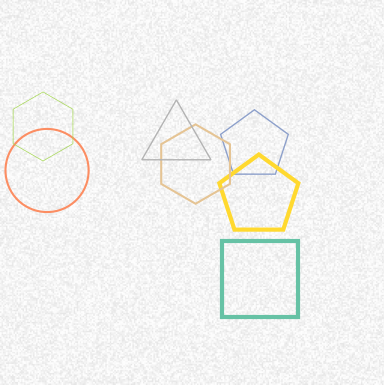[{"shape": "square", "thickness": 3, "radius": 0.5, "center": [0.676, 0.275]}, {"shape": "circle", "thickness": 1.5, "radius": 0.54, "center": [0.122, 0.557]}, {"shape": "pentagon", "thickness": 1, "radius": 0.46, "center": [0.661, 0.622]}, {"shape": "hexagon", "thickness": 0.5, "radius": 0.45, "center": [0.112, 0.672]}, {"shape": "pentagon", "thickness": 3, "radius": 0.54, "center": [0.672, 0.491]}, {"shape": "hexagon", "thickness": 1.5, "radius": 0.52, "center": [0.508, 0.574]}, {"shape": "triangle", "thickness": 1, "radius": 0.52, "center": [0.458, 0.637]}]